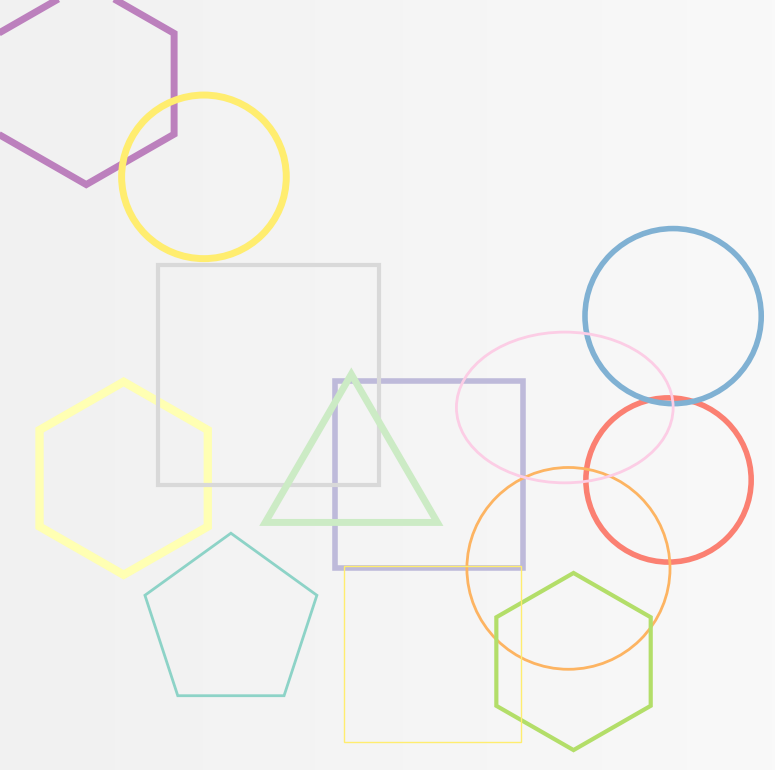[{"shape": "pentagon", "thickness": 1, "radius": 0.58, "center": [0.298, 0.191]}, {"shape": "hexagon", "thickness": 3, "radius": 0.63, "center": [0.16, 0.379]}, {"shape": "square", "thickness": 2, "radius": 0.61, "center": [0.554, 0.384]}, {"shape": "circle", "thickness": 2, "radius": 0.53, "center": [0.863, 0.377]}, {"shape": "circle", "thickness": 2, "radius": 0.57, "center": [0.869, 0.589]}, {"shape": "circle", "thickness": 1, "radius": 0.66, "center": [0.733, 0.262]}, {"shape": "hexagon", "thickness": 1.5, "radius": 0.58, "center": [0.74, 0.141]}, {"shape": "oval", "thickness": 1, "radius": 0.7, "center": [0.729, 0.471]}, {"shape": "square", "thickness": 1.5, "radius": 0.72, "center": [0.347, 0.513]}, {"shape": "hexagon", "thickness": 2.5, "radius": 0.65, "center": [0.111, 0.891]}, {"shape": "triangle", "thickness": 2.5, "radius": 0.64, "center": [0.453, 0.386]}, {"shape": "square", "thickness": 0.5, "radius": 0.57, "center": [0.558, 0.151]}, {"shape": "circle", "thickness": 2.5, "radius": 0.53, "center": [0.263, 0.77]}]